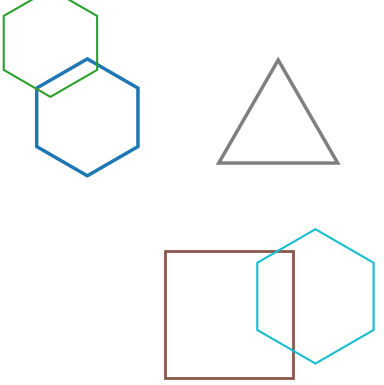[{"shape": "hexagon", "thickness": 2.5, "radius": 0.76, "center": [0.227, 0.695]}, {"shape": "hexagon", "thickness": 1.5, "radius": 0.7, "center": [0.131, 0.888]}, {"shape": "square", "thickness": 2, "radius": 0.83, "center": [0.595, 0.183]}, {"shape": "triangle", "thickness": 2.5, "radius": 0.89, "center": [0.723, 0.666]}, {"shape": "hexagon", "thickness": 1.5, "radius": 0.87, "center": [0.819, 0.23]}]